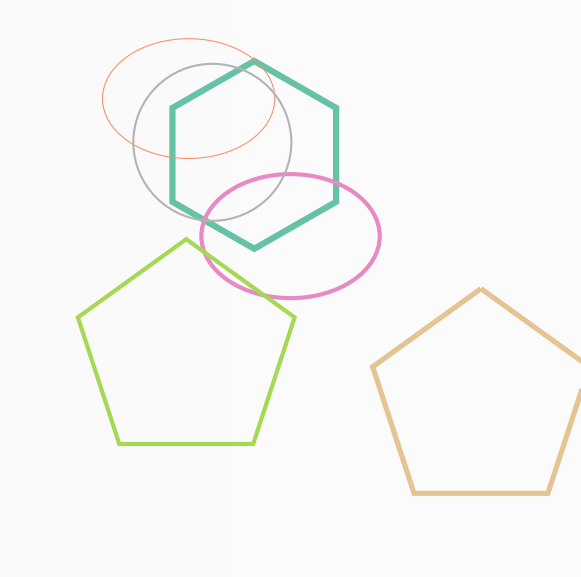[{"shape": "hexagon", "thickness": 3, "radius": 0.81, "center": [0.437, 0.731]}, {"shape": "oval", "thickness": 0.5, "radius": 0.74, "center": [0.325, 0.828]}, {"shape": "oval", "thickness": 2, "radius": 0.77, "center": [0.5, 0.59]}, {"shape": "pentagon", "thickness": 2, "radius": 0.98, "center": [0.32, 0.389]}, {"shape": "pentagon", "thickness": 2.5, "radius": 0.98, "center": [0.827, 0.303]}, {"shape": "circle", "thickness": 1, "radius": 0.68, "center": [0.365, 0.753]}]